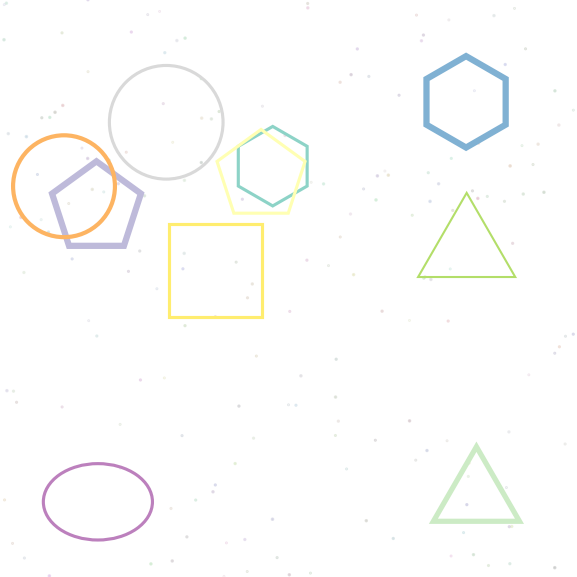[{"shape": "hexagon", "thickness": 1.5, "radius": 0.34, "center": [0.472, 0.711]}, {"shape": "pentagon", "thickness": 1.5, "radius": 0.4, "center": [0.452, 0.695]}, {"shape": "pentagon", "thickness": 3, "radius": 0.4, "center": [0.167, 0.639]}, {"shape": "hexagon", "thickness": 3, "radius": 0.4, "center": [0.807, 0.823]}, {"shape": "circle", "thickness": 2, "radius": 0.44, "center": [0.111, 0.677]}, {"shape": "triangle", "thickness": 1, "radius": 0.49, "center": [0.808, 0.568]}, {"shape": "circle", "thickness": 1.5, "radius": 0.49, "center": [0.288, 0.787]}, {"shape": "oval", "thickness": 1.5, "radius": 0.47, "center": [0.17, 0.13]}, {"shape": "triangle", "thickness": 2.5, "radius": 0.43, "center": [0.825, 0.14]}, {"shape": "square", "thickness": 1.5, "radius": 0.4, "center": [0.373, 0.53]}]